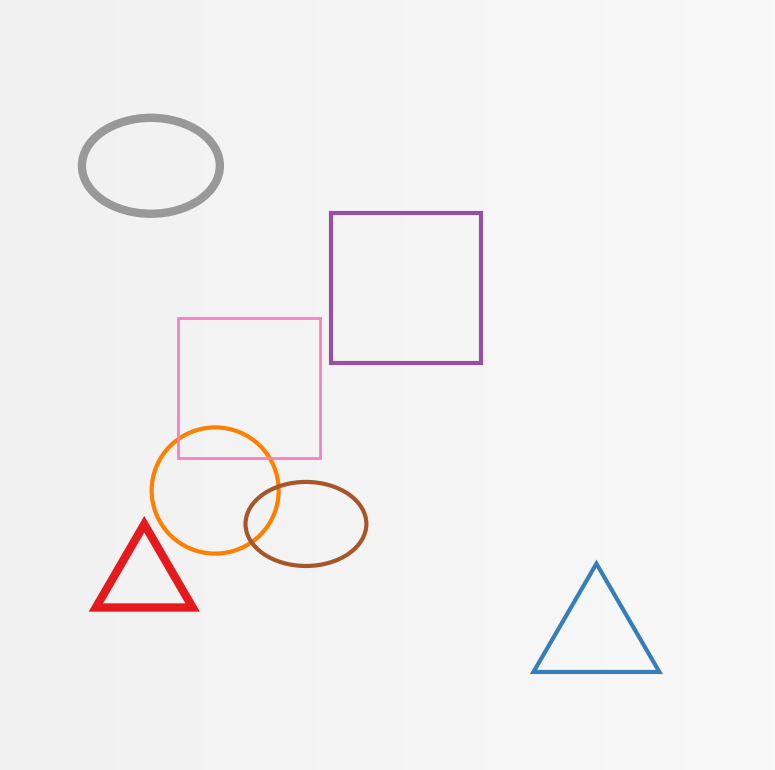[{"shape": "triangle", "thickness": 3, "radius": 0.36, "center": [0.186, 0.247]}, {"shape": "triangle", "thickness": 1.5, "radius": 0.47, "center": [0.77, 0.174]}, {"shape": "square", "thickness": 1.5, "radius": 0.48, "center": [0.524, 0.626]}, {"shape": "circle", "thickness": 1.5, "radius": 0.41, "center": [0.278, 0.363]}, {"shape": "oval", "thickness": 1.5, "radius": 0.39, "center": [0.395, 0.32]}, {"shape": "square", "thickness": 1, "radius": 0.46, "center": [0.321, 0.496]}, {"shape": "oval", "thickness": 3, "radius": 0.44, "center": [0.195, 0.785]}]